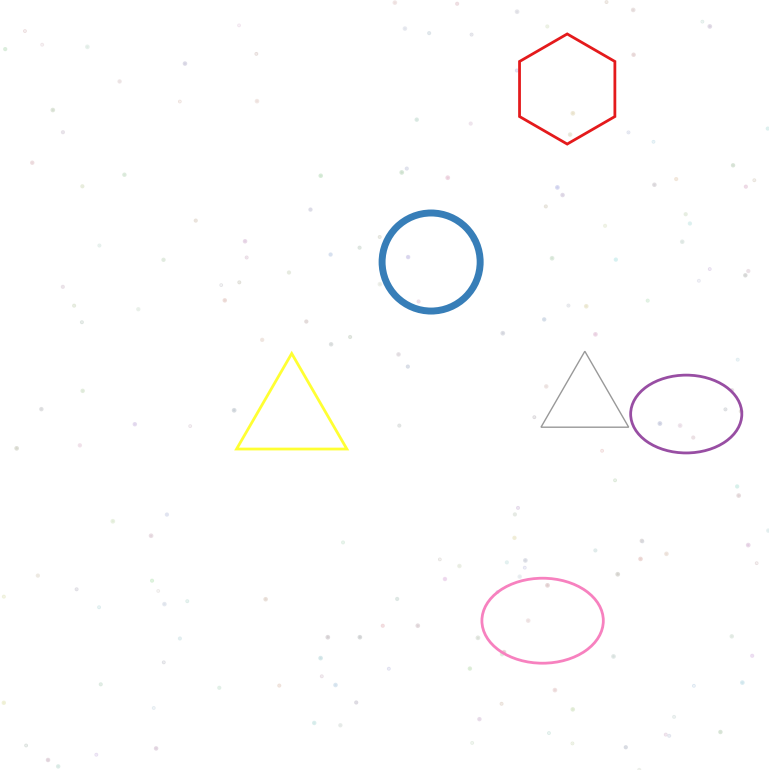[{"shape": "hexagon", "thickness": 1, "radius": 0.36, "center": [0.737, 0.884]}, {"shape": "circle", "thickness": 2.5, "radius": 0.32, "center": [0.56, 0.66]}, {"shape": "oval", "thickness": 1, "radius": 0.36, "center": [0.891, 0.462]}, {"shape": "triangle", "thickness": 1, "radius": 0.41, "center": [0.379, 0.458]}, {"shape": "oval", "thickness": 1, "radius": 0.39, "center": [0.705, 0.194]}, {"shape": "triangle", "thickness": 0.5, "radius": 0.33, "center": [0.76, 0.478]}]